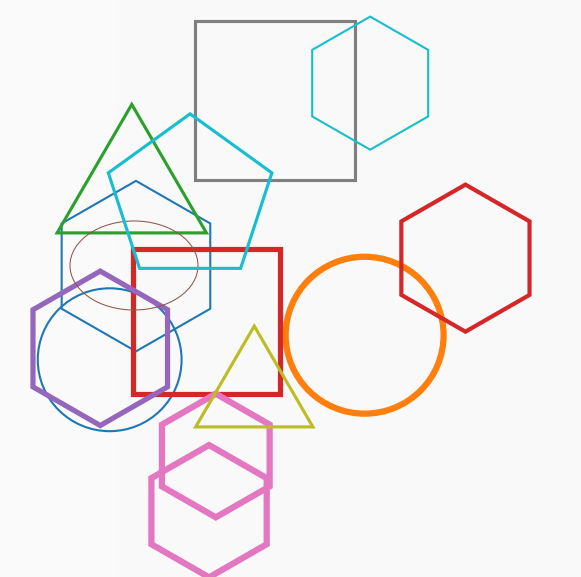[{"shape": "circle", "thickness": 1, "radius": 0.62, "center": [0.189, 0.376]}, {"shape": "hexagon", "thickness": 1, "radius": 0.74, "center": [0.234, 0.538]}, {"shape": "circle", "thickness": 3, "radius": 0.68, "center": [0.627, 0.419]}, {"shape": "triangle", "thickness": 1.5, "radius": 0.74, "center": [0.227, 0.67]}, {"shape": "square", "thickness": 2.5, "radius": 0.63, "center": [0.355, 0.442]}, {"shape": "hexagon", "thickness": 2, "radius": 0.64, "center": [0.801, 0.552]}, {"shape": "hexagon", "thickness": 2.5, "radius": 0.67, "center": [0.172, 0.396]}, {"shape": "oval", "thickness": 0.5, "radius": 0.55, "center": [0.231, 0.539]}, {"shape": "hexagon", "thickness": 3, "radius": 0.54, "center": [0.371, 0.21]}, {"shape": "hexagon", "thickness": 3, "radius": 0.57, "center": [0.36, 0.114]}, {"shape": "square", "thickness": 1.5, "radius": 0.69, "center": [0.473, 0.824]}, {"shape": "triangle", "thickness": 1.5, "radius": 0.58, "center": [0.437, 0.318]}, {"shape": "pentagon", "thickness": 1.5, "radius": 0.74, "center": [0.327, 0.654]}, {"shape": "hexagon", "thickness": 1, "radius": 0.58, "center": [0.637, 0.855]}]